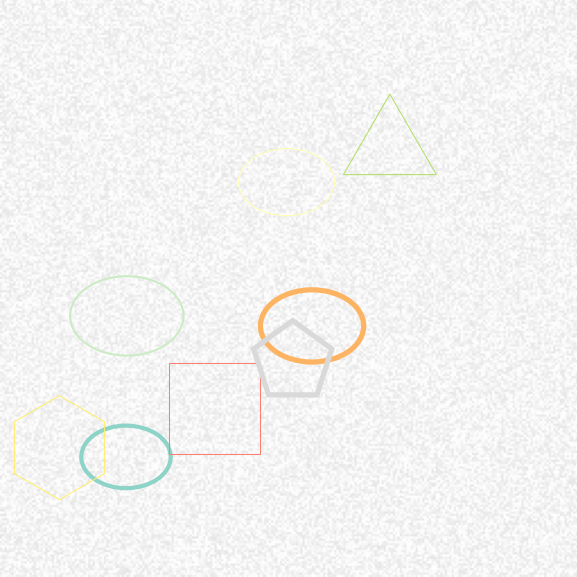[{"shape": "oval", "thickness": 2, "radius": 0.39, "center": [0.218, 0.208]}, {"shape": "oval", "thickness": 0.5, "radius": 0.42, "center": [0.496, 0.684]}, {"shape": "square", "thickness": 0.5, "radius": 0.4, "center": [0.371, 0.291]}, {"shape": "oval", "thickness": 2.5, "radius": 0.45, "center": [0.54, 0.435]}, {"shape": "triangle", "thickness": 0.5, "radius": 0.46, "center": [0.675, 0.743]}, {"shape": "pentagon", "thickness": 2.5, "radius": 0.36, "center": [0.507, 0.373]}, {"shape": "oval", "thickness": 1, "radius": 0.49, "center": [0.22, 0.452]}, {"shape": "hexagon", "thickness": 0.5, "radius": 0.45, "center": [0.103, 0.224]}]